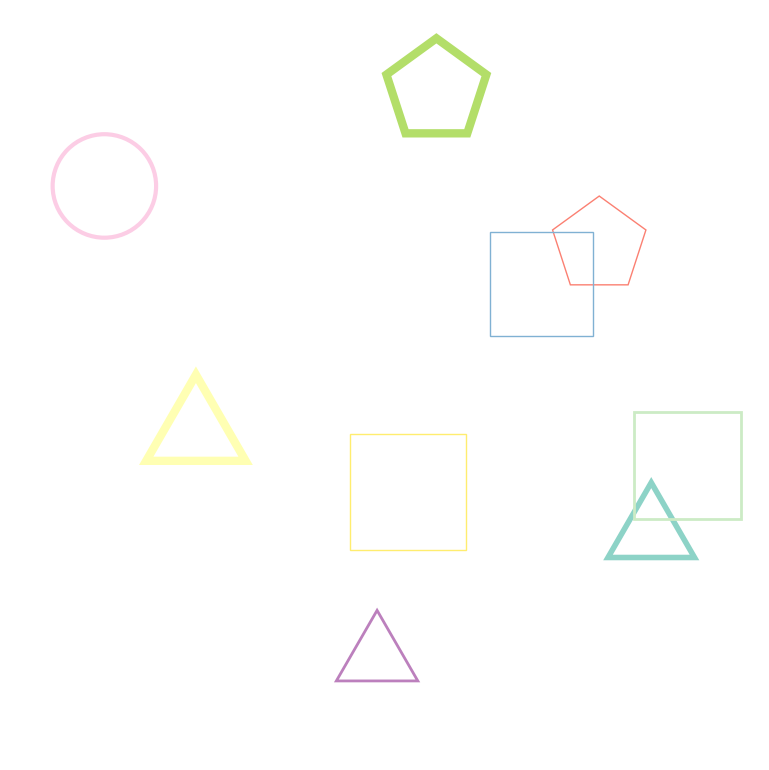[{"shape": "triangle", "thickness": 2, "radius": 0.32, "center": [0.846, 0.308]}, {"shape": "triangle", "thickness": 3, "radius": 0.37, "center": [0.254, 0.439]}, {"shape": "pentagon", "thickness": 0.5, "radius": 0.32, "center": [0.778, 0.682]}, {"shape": "square", "thickness": 0.5, "radius": 0.34, "center": [0.703, 0.631]}, {"shape": "pentagon", "thickness": 3, "radius": 0.34, "center": [0.567, 0.882]}, {"shape": "circle", "thickness": 1.5, "radius": 0.34, "center": [0.136, 0.758]}, {"shape": "triangle", "thickness": 1, "radius": 0.31, "center": [0.49, 0.146]}, {"shape": "square", "thickness": 1, "radius": 0.35, "center": [0.893, 0.396]}, {"shape": "square", "thickness": 0.5, "radius": 0.37, "center": [0.53, 0.361]}]